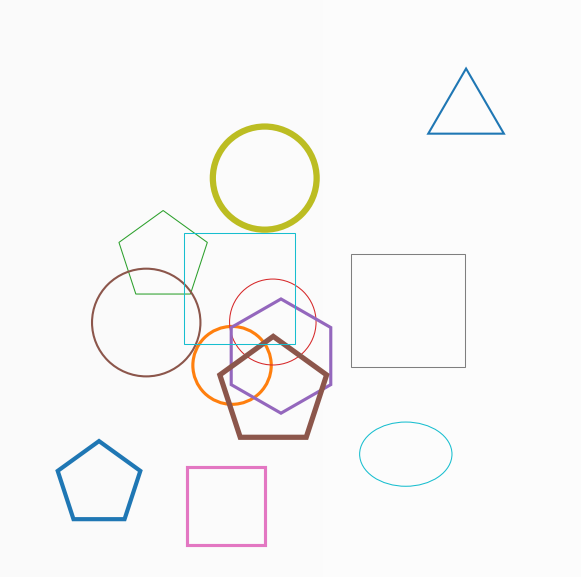[{"shape": "triangle", "thickness": 1, "radius": 0.38, "center": [0.802, 0.805]}, {"shape": "pentagon", "thickness": 2, "radius": 0.37, "center": [0.17, 0.161]}, {"shape": "circle", "thickness": 1.5, "radius": 0.34, "center": [0.399, 0.366]}, {"shape": "pentagon", "thickness": 0.5, "radius": 0.4, "center": [0.281, 0.555]}, {"shape": "circle", "thickness": 0.5, "radius": 0.37, "center": [0.469, 0.442]}, {"shape": "hexagon", "thickness": 1.5, "radius": 0.49, "center": [0.483, 0.383]}, {"shape": "circle", "thickness": 1, "radius": 0.47, "center": [0.252, 0.441]}, {"shape": "pentagon", "thickness": 2.5, "radius": 0.48, "center": [0.47, 0.32]}, {"shape": "square", "thickness": 1.5, "radius": 0.33, "center": [0.388, 0.123]}, {"shape": "square", "thickness": 0.5, "radius": 0.49, "center": [0.702, 0.461]}, {"shape": "circle", "thickness": 3, "radius": 0.45, "center": [0.455, 0.691]}, {"shape": "oval", "thickness": 0.5, "radius": 0.4, "center": [0.698, 0.213]}, {"shape": "square", "thickness": 0.5, "radius": 0.48, "center": [0.412, 0.5]}]